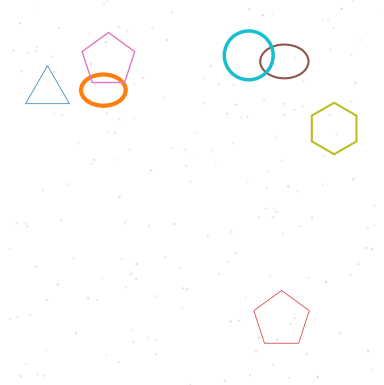[{"shape": "triangle", "thickness": 0.5, "radius": 0.33, "center": [0.123, 0.763]}, {"shape": "oval", "thickness": 3, "radius": 0.29, "center": [0.269, 0.766]}, {"shape": "pentagon", "thickness": 0.5, "radius": 0.38, "center": [0.731, 0.17]}, {"shape": "oval", "thickness": 1.5, "radius": 0.31, "center": [0.739, 0.84]}, {"shape": "pentagon", "thickness": 1, "radius": 0.36, "center": [0.282, 0.844]}, {"shape": "hexagon", "thickness": 1.5, "radius": 0.33, "center": [0.868, 0.666]}, {"shape": "circle", "thickness": 2.5, "radius": 0.32, "center": [0.646, 0.856]}]